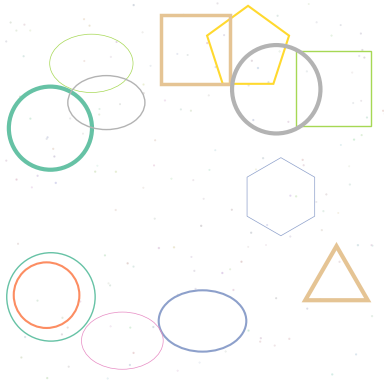[{"shape": "circle", "thickness": 1, "radius": 0.57, "center": [0.132, 0.229]}, {"shape": "circle", "thickness": 3, "radius": 0.54, "center": [0.131, 0.667]}, {"shape": "circle", "thickness": 1.5, "radius": 0.43, "center": [0.121, 0.233]}, {"shape": "hexagon", "thickness": 0.5, "radius": 0.51, "center": [0.73, 0.489]}, {"shape": "oval", "thickness": 1.5, "radius": 0.57, "center": [0.526, 0.166]}, {"shape": "oval", "thickness": 0.5, "radius": 0.53, "center": [0.318, 0.115]}, {"shape": "oval", "thickness": 0.5, "radius": 0.54, "center": [0.237, 0.835]}, {"shape": "square", "thickness": 1, "radius": 0.49, "center": [0.866, 0.77]}, {"shape": "pentagon", "thickness": 1.5, "radius": 0.56, "center": [0.644, 0.873]}, {"shape": "square", "thickness": 2.5, "radius": 0.45, "center": [0.507, 0.871]}, {"shape": "triangle", "thickness": 3, "radius": 0.47, "center": [0.874, 0.267]}, {"shape": "circle", "thickness": 3, "radius": 0.57, "center": [0.718, 0.768]}, {"shape": "oval", "thickness": 1, "radius": 0.5, "center": [0.276, 0.734]}]